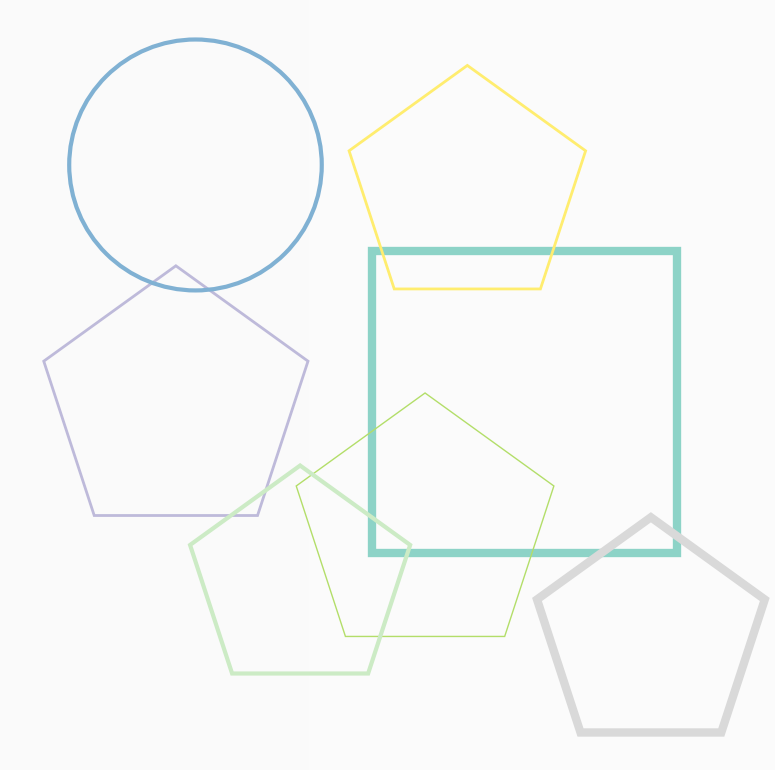[{"shape": "square", "thickness": 3, "radius": 0.98, "center": [0.677, 0.478]}, {"shape": "pentagon", "thickness": 1, "radius": 0.9, "center": [0.227, 0.476]}, {"shape": "circle", "thickness": 1.5, "radius": 0.81, "center": [0.252, 0.786]}, {"shape": "pentagon", "thickness": 0.5, "radius": 0.87, "center": [0.548, 0.315]}, {"shape": "pentagon", "thickness": 3, "radius": 0.77, "center": [0.84, 0.174]}, {"shape": "pentagon", "thickness": 1.5, "radius": 0.75, "center": [0.387, 0.246]}, {"shape": "pentagon", "thickness": 1, "radius": 0.8, "center": [0.603, 0.755]}]